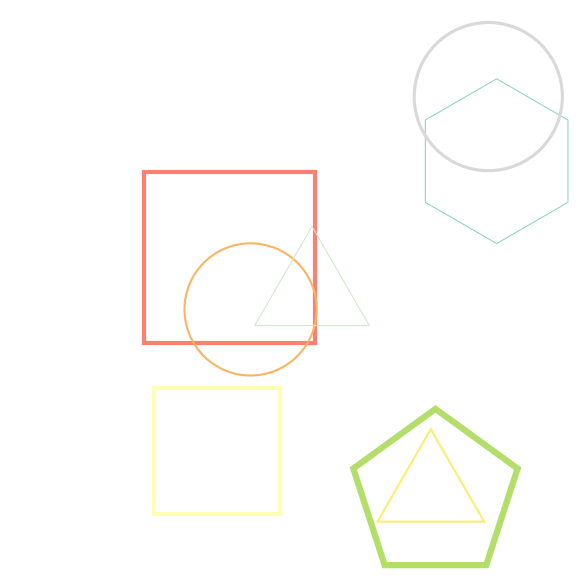[{"shape": "hexagon", "thickness": 0.5, "radius": 0.71, "center": [0.86, 0.72]}, {"shape": "square", "thickness": 2, "radius": 0.55, "center": [0.376, 0.218]}, {"shape": "square", "thickness": 2, "radius": 0.74, "center": [0.398, 0.553]}, {"shape": "circle", "thickness": 1, "radius": 0.57, "center": [0.434, 0.463]}, {"shape": "pentagon", "thickness": 3, "radius": 0.75, "center": [0.754, 0.142]}, {"shape": "circle", "thickness": 1.5, "radius": 0.64, "center": [0.846, 0.832]}, {"shape": "triangle", "thickness": 0.5, "radius": 0.57, "center": [0.54, 0.493]}, {"shape": "triangle", "thickness": 1, "radius": 0.53, "center": [0.746, 0.149]}]